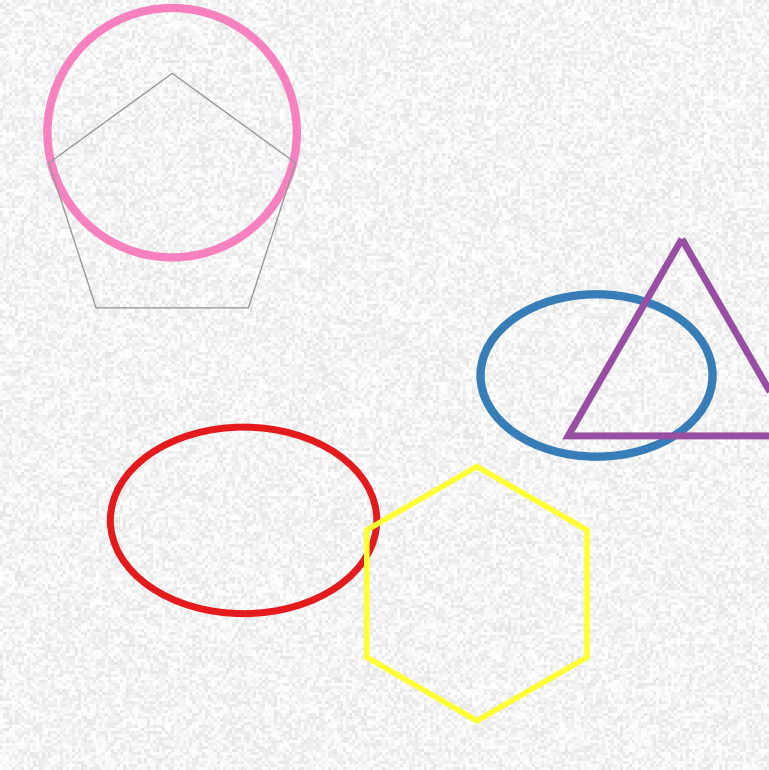[{"shape": "oval", "thickness": 2.5, "radius": 0.87, "center": [0.316, 0.324]}, {"shape": "oval", "thickness": 3, "radius": 0.75, "center": [0.775, 0.512]}, {"shape": "triangle", "thickness": 2.5, "radius": 0.85, "center": [0.886, 0.519]}, {"shape": "hexagon", "thickness": 2, "radius": 0.83, "center": [0.619, 0.229]}, {"shape": "circle", "thickness": 3, "radius": 0.81, "center": [0.224, 0.828]}, {"shape": "pentagon", "thickness": 0.5, "radius": 0.84, "center": [0.224, 0.736]}]